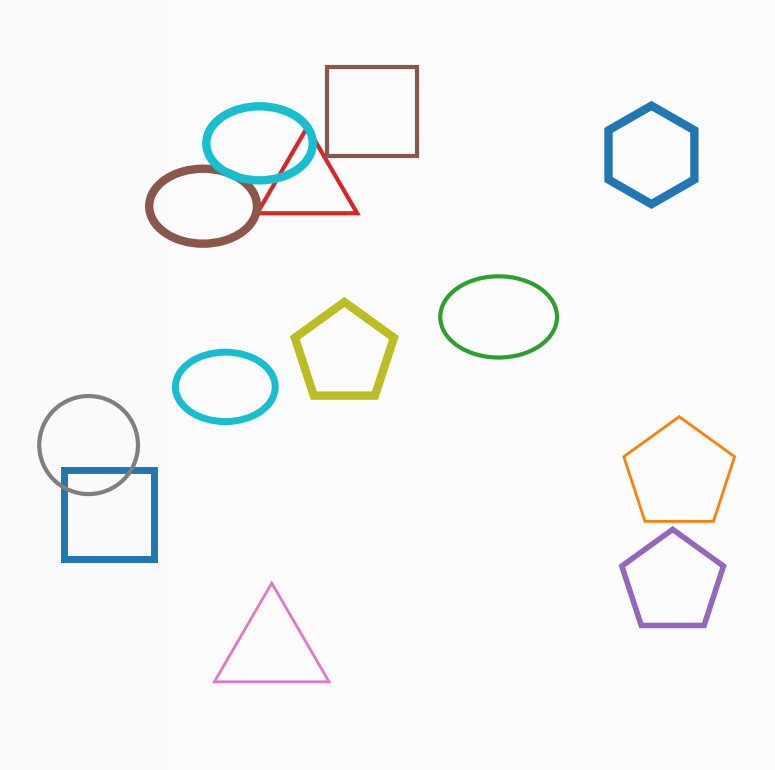[{"shape": "hexagon", "thickness": 3, "radius": 0.32, "center": [0.841, 0.799]}, {"shape": "square", "thickness": 2.5, "radius": 0.29, "center": [0.14, 0.332]}, {"shape": "pentagon", "thickness": 1, "radius": 0.38, "center": [0.876, 0.384]}, {"shape": "oval", "thickness": 1.5, "radius": 0.38, "center": [0.643, 0.588]}, {"shape": "triangle", "thickness": 1.5, "radius": 0.37, "center": [0.396, 0.76]}, {"shape": "pentagon", "thickness": 2, "radius": 0.34, "center": [0.868, 0.244]}, {"shape": "oval", "thickness": 3, "radius": 0.35, "center": [0.262, 0.732]}, {"shape": "square", "thickness": 1.5, "radius": 0.29, "center": [0.48, 0.855]}, {"shape": "triangle", "thickness": 1, "radius": 0.43, "center": [0.351, 0.157]}, {"shape": "circle", "thickness": 1.5, "radius": 0.32, "center": [0.114, 0.422]}, {"shape": "pentagon", "thickness": 3, "radius": 0.34, "center": [0.444, 0.541]}, {"shape": "oval", "thickness": 3, "radius": 0.34, "center": [0.335, 0.814]}, {"shape": "oval", "thickness": 2.5, "radius": 0.32, "center": [0.291, 0.498]}]